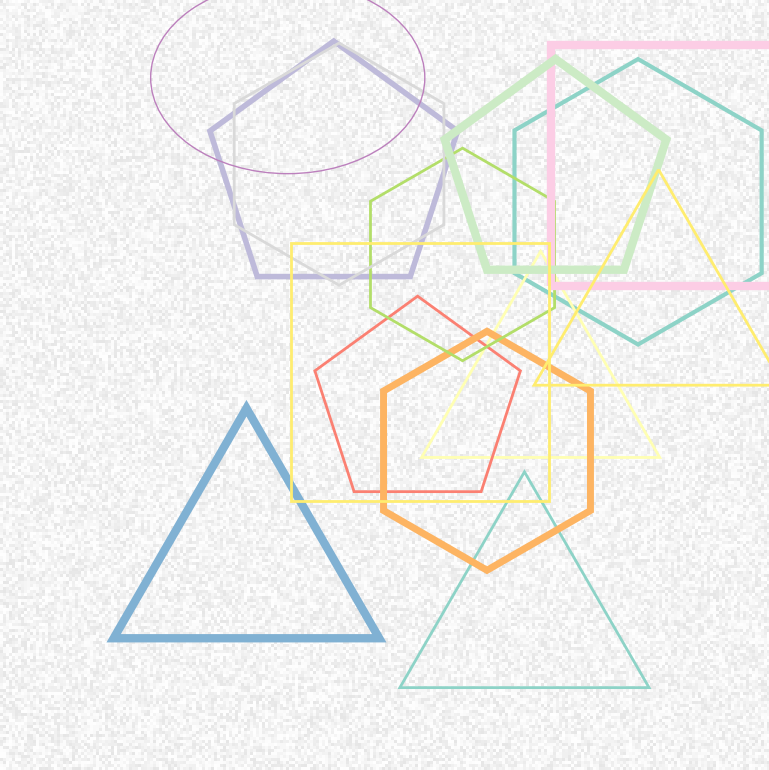[{"shape": "triangle", "thickness": 1, "radius": 0.93, "center": [0.681, 0.2]}, {"shape": "hexagon", "thickness": 1.5, "radius": 0.93, "center": [0.829, 0.738]}, {"shape": "triangle", "thickness": 1, "radius": 0.89, "center": [0.702, 0.495]}, {"shape": "pentagon", "thickness": 2, "radius": 0.85, "center": [0.433, 0.778]}, {"shape": "pentagon", "thickness": 1, "radius": 0.7, "center": [0.542, 0.475]}, {"shape": "triangle", "thickness": 3, "radius": 1.0, "center": [0.32, 0.271]}, {"shape": "hexagon", "thickness": 2.5, "radius": 0.78, "center": [0.632, 0.415]}, {"shape": "hexagon", "thickness": 1, "radius": 0.69, "center": [0.601, 0.67]}, {"shape": "square", "thickness": 3, "radius": 0.78, "center": [0.871, 0.785]}, {"shape": "hexagon", "thickness": 1, "radius": 0.79, "center": [0.44, 0.787]}, {"shape": "oval", "thickness": 0.5, "radius": 0.89, "center": [0.374, 0.899]}, {"shape": "pentagon", "thickness": 3, "radius": 0.76, "center": [0.721, 0.772]}, {"shape": "triangle", "thickness": 1, "radius": 0.93, "center": [0.855, 0.593]}, {"shape": "square", "thickness": 1, "radius": 0.84, "center": [0.546, 0.517]}]